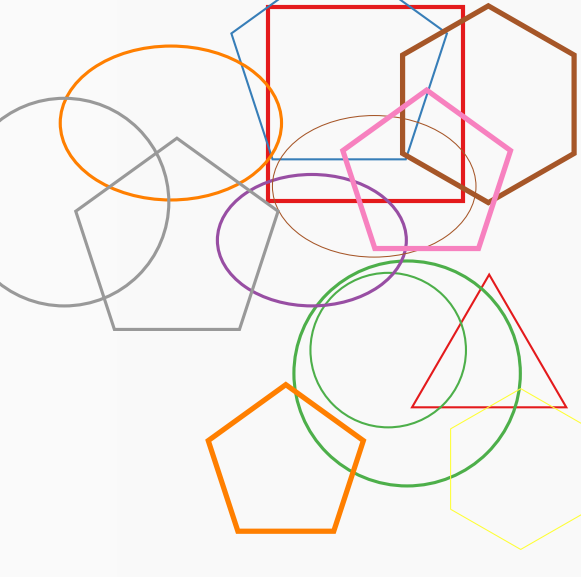[{"shape": "triangle", "thickness": 1, "radius": 0.77, "center": [0.842, 0.37]}, {"shape": "square", "thickness": 2, "radius": 0.84, "center": [0.629, 0.818]}, {"shape": "pentagon", "thickness": 1, "radius": 0.97, "center": [0.584, 0.881]}, {"shape": "circle", "thickness": 1, "radius": 0.67, "center": [0.668, 0.393]}, {"shape": "circle", "thickness": 1.5, "radius": 0.97, "center": [0.7, 0.352]}, {"shape": "oval", "thickness": 1.5, "radius": 0.81, "center": [0.537, 0.583]}, {"shape": "oval", "thickness": 1.5, "radius": 0.95, "center": [0.294, 0.786]}, {"shape": "pentagon", "thickness": 2.5, "radius": 0.7, "center": [0.492, 0.193]}, {"shape": "hexagon", "thickness": 0.5, "radius": 0.7, "center": [0.896, 0.187]}, {"shape": "hexagon", "thickness": 2.5, "radius": 0.85, "center": [0.84, 0.819]}, {"shape": "oval", "thickness": 0.5, "radius": 0.88, "center": [0.644, 0.677]}, {"shape": "pentagon", "thickness": 2.5, "radius": 0.76, "center": [0.734, 0.692]}, {"shape": "circle", "thickness": 1.5, "radius": 0.9, "center": [0.111, 0.649]}, {"shape": "pentagon", "thickness": 1.5, "radius": 0.92, "center": [0.304, 0.577]}]